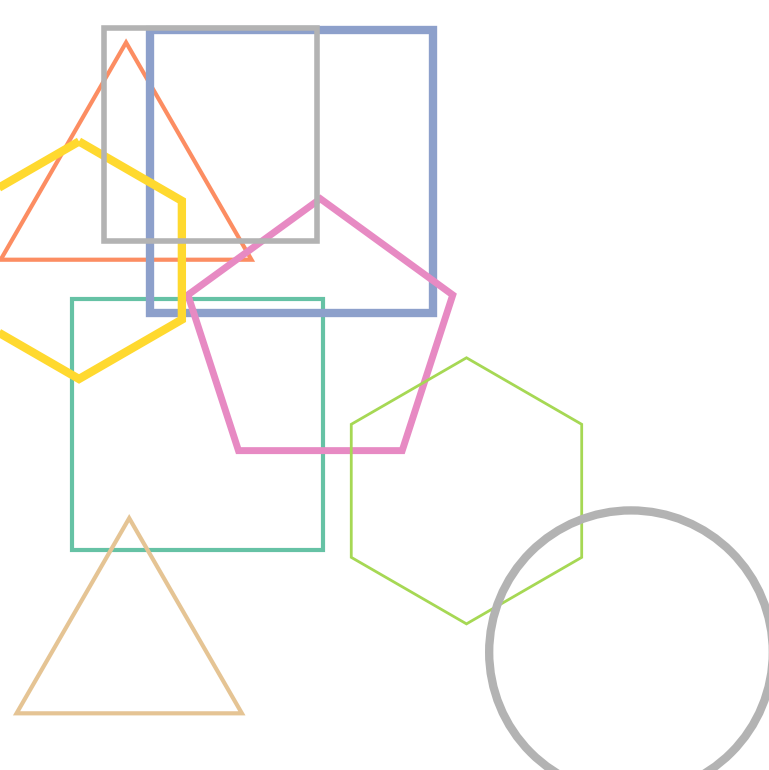[{"shape": "square", "thickness": 1.5, "radius": 0.81, "center": [0.257, 0.449]}, {"shape": "triangle", "thickness": 1.5, "radius": 0.94, "center": [0.164, 0.757]}, {"shape": "square", "thickness": 3, "radius": 0.92, "center": [0.379, 0.777]}, {"shape": "pentagon", "thickness": 2.5, "radius": 0.9, "center": [0.416, 0.561]}, {"shape": "hexagon", "thickness": 1, "radius": 0.86, "center": [0.606, 0.363]}, {"shape": "hexagon", "thickness": 3, "radius": 0.77, "center": [0.103, 0.662]}, {"shape": "triangle", "thickness": 1.5, "radius": 0.84, "center": [0.168, 0.158]}, {"shape": "square", "thickness": 2, "radius": 0.69, "center": [0.274, 0.825]}, {"shape": "circle", "thickness": 3, "radius": 0.92, "center": [0.819, 0.153]}]